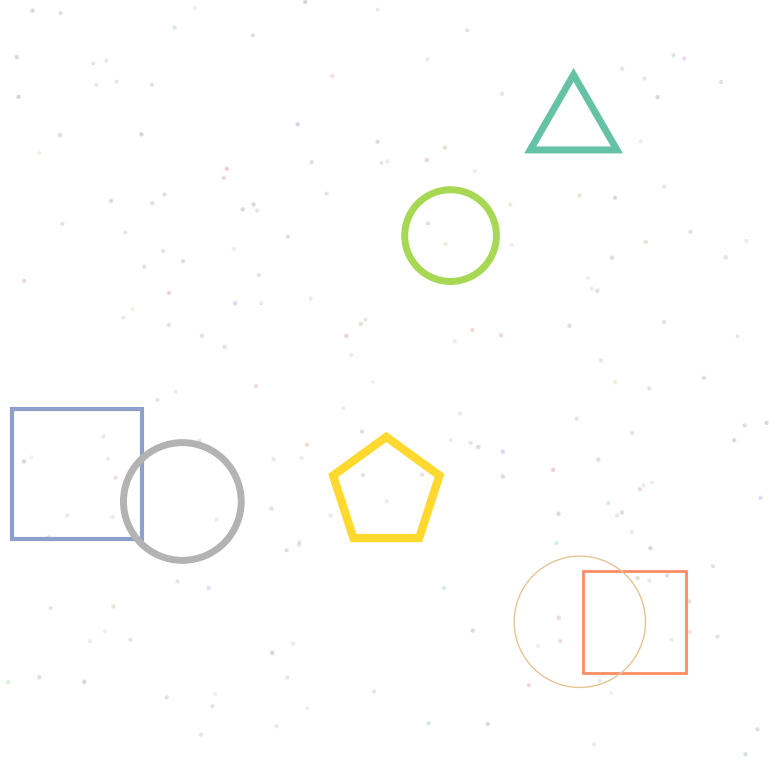[{"shape": "triangle", "thickness": 2.5, "radius": 0.33, "center": [0.745, 0.838]}, {"shape": "square", "thickness": 1, "radius": 0.33, "center": [0.824, 0.192]}, {"shape": "square", "thickness": 1.5, "radius": 0.42, "center": [0.1, 0.384]}, {"shape": "circle", "thickness": 2.5, "radius": 0.3, "center": [0.585, 0.694]}, {"shape": "pentagon", "thickness": 3, "radius": 0.36, "center": [0.502, 0.36]}, {"shape": "circle", "thickness": 0.5, "radius": 0.43, "center": [0.753, 0.192]}, {"shape": "circle", "thickness": 2.5, "radius": 0.38, "center": [0.237, 0.349]}]